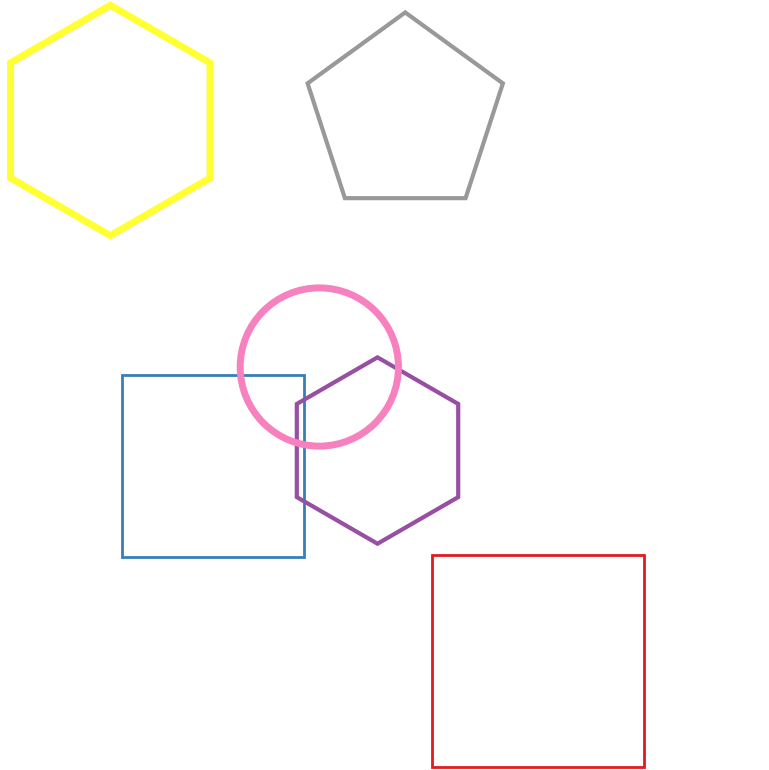[{"shape": "square", "thickness": 1, "radius": 0.69, "center": [0.699, 0.141]}, {"shape": "square", "thickness": 1, "radius": 0.59, "center": [0.277, 0.395]}, {"shape": "hexagon", "thickness": 1.5, "radius": 0.61, "center": [0.49, 0.415]}, {"shape": "hexagon", "thickness": 2.5, "radius": 0.75, "center": [0.143, 0.844]}, {"shape": "circle", "thickness": 2.5, "radius": 0.51, "center": [0.415, 0.523]}, {"shape": "pentagon", "thickness": 1.5, "radius": 0.67, "center": [0.526, 0.851]}]